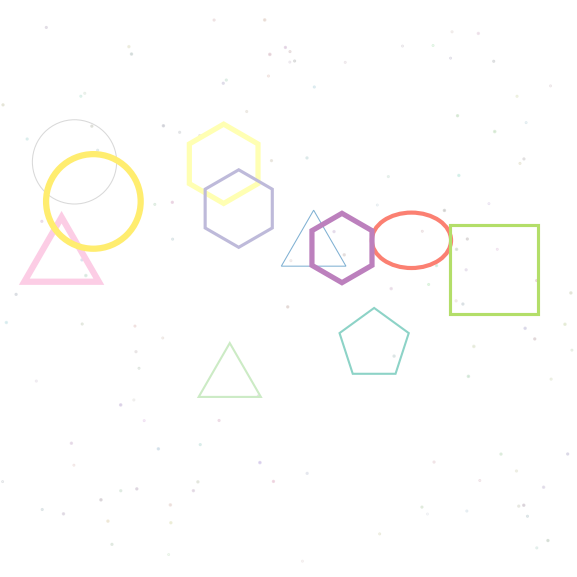[{"shape": "pentagon", "thickness": 1, "radius": 0.32, "center": [0.648, 0.403]}, {"shape": "hexagon", "thickness": 2.5, "radius": 0.34, "center": [0.387, 0.716]}, {"shape": "hexagon", "thickness": 1.5, "radius": 0.34, "center": [0.413, 0.638]}, {"shape": "oval", "thickness": 2, "radius": 0.34, "center": [0.712, 0.583]}, {"shape": "triangle", "thickness": 0.5, "radius": 0.32, "center": [0.543, 0.571]}, {"shape": "square", "thickness": 1.5, "radius": 0.38, "center": [0.856, 0.533]}, {"shape": "triangle", "thickness": 3, "radius": 0.37, "center": [0.107, 0.549]}, {"shape": "circle", "thickness": 0.5, "radius": 0.36, "center": [0.129, 0.719]}, {"shape": "hexagon", "thickness": 2.5, "radius": 0.3, "center": [0.592, 0.57]}, {"shape": "triangle", "thickness": 1, "radius": 0.31, "center": [0.398, 0.343]}, {"shape": "circle", "thickness": 3, "radius": 0.41, "center": [0.162, 0.65]}]